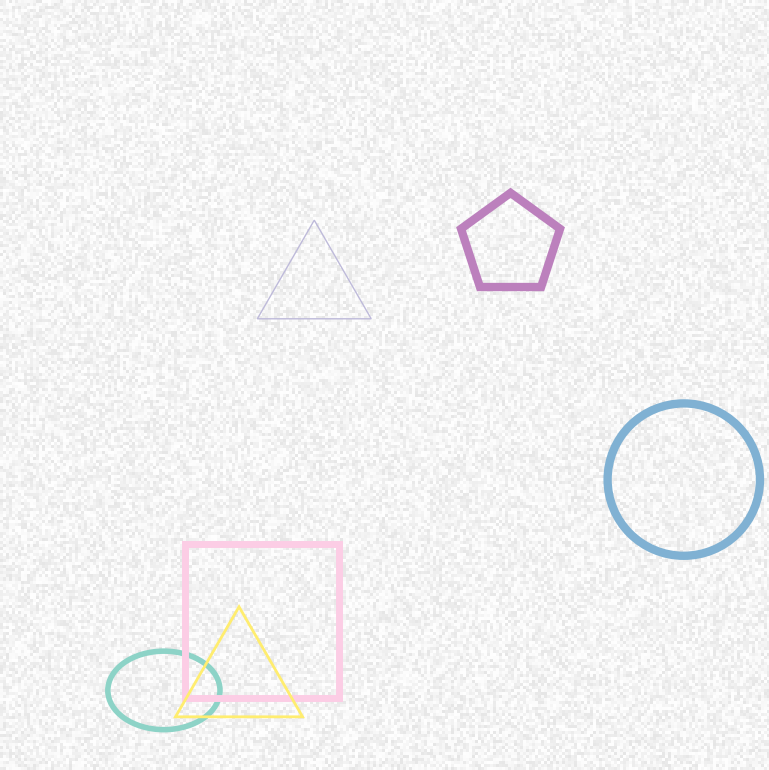[{"shape": "oval", "thickness": 2, "radius": 0.36, "center": [0.213, 0.103]}, {"shape": "triangle", "thickness": 0.5, "radius": 0.43, "center": [0.408, 0.629]}, {"shape": "circle", "thickness": 3, "radius": 0.49, "center": [0.888, 0.377]}, {"shape": "square", "thickness": 2.5, "radius": 0.5, "center": [0.34, 0.194]}, {"shape": "pentagon", "thickness": 3, "radius": 0.34, "center": [0.663, 0.682]}, {"shape": "triangle", "thickness": 1, "radius": 0.48, "center": [0.31, 0.117]}]